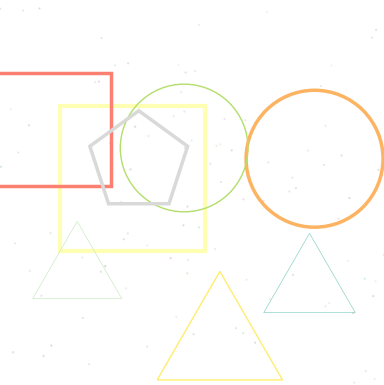[{"shape": "triangle", "thickness": 0.5, "radius": 0.69, "center": [0.804, 0.257]}, {"shape": "square", "thickness": 3, "radius": 0.94, "center": [0.344, 0.536]}, {"shape": "square", "thickness": 2.5, "radius": 0.73, "center": [0.142, 0.664]}, {"shape": "circle", "thickness": 2.5, "radius": 0.89, "center": [0.817, 0.588]}, {"shape": "circle", "thickness": 1, "radius": 0.83, "center": [0.478, 0.616]}, {"shape": "pentagon", "thickness": 2.5, "radius": 0.67, "center": [0.36, 0.579]}, {"shape": "triangle", "thickness": 0.5, "radius": 0.67, "center": [0.201, 0.291]}, {"shape": "triangle", "thickness": 1, "radius": 0.94, "center": [0.571, 0.107]}]